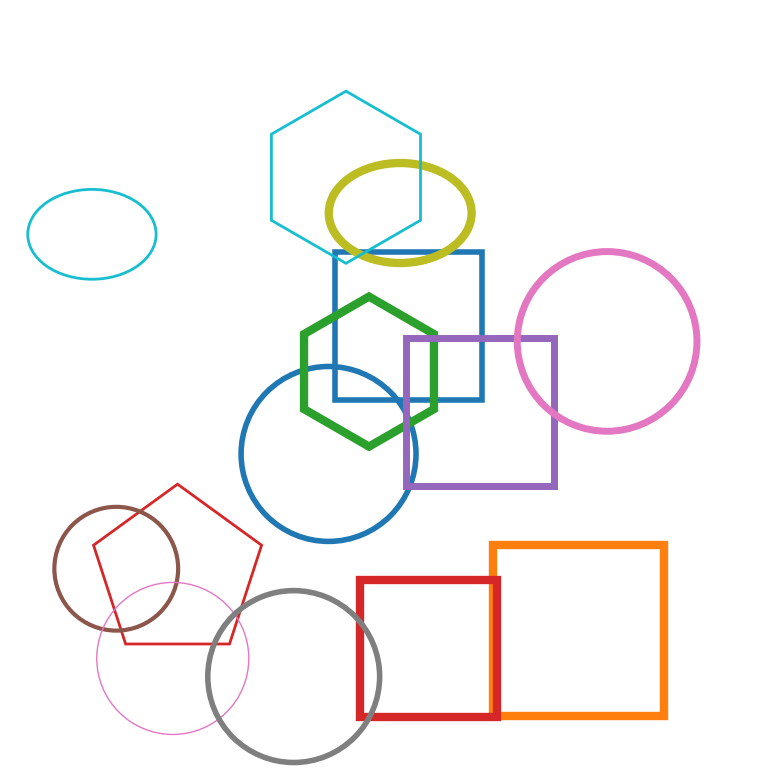[{"shape": "circle", "thickness": 2, "radius": 0.57, "center": [0.427, 0.41]}, {"shape": "square", "thickness": 2, "radius": 0.48, "center": [0.53, 0.577]}, {"shape": "square", "thickness": 3, "radius": 0.55, "center": [0.751, 0.181]}, {"shape": "hexagon", "thickness": 3, "radius": 0.49, "center": [0.479, 0.517]}, {"shape": "square", "thickness": 3, "radius": 0.44, "center": [0.556, 0.158]}, {"shape": "pentagon", "thickness": 1, "radius": 0.57, "center": [0.231, 0.256]}, {"shape": "square", "thickness": 2.5, "radius": 0.48, "center": [0.623, 0.465]}, {"shape": "circle", "thickness": 1.5, "radius": 0.4, "center": [0.151, 0.261]}, {"shape": "circle", "thickness": 0.5, "radius": 0.49, "center": [0.224, 0.145]}, {"shape": "circle", "thickness": 2.5, "radius": 0.58, "center": [0.788, 0.557]}, {"shape": "circle", "thickness": 2, "radius": 0.56, "center": [0.381, 0.121]}, {"shape": "oval", "thickness": 3, "radius": 0.46, "center": [0.52, 0.723]}, {"shape": "oval", "thickness": 1, "radius": 0.42, "center": [0.119, 0.696]}, {"shape": "hexagon", "thickness": 1, "radius": 0.56, "center": [0.449, 0.77]}]